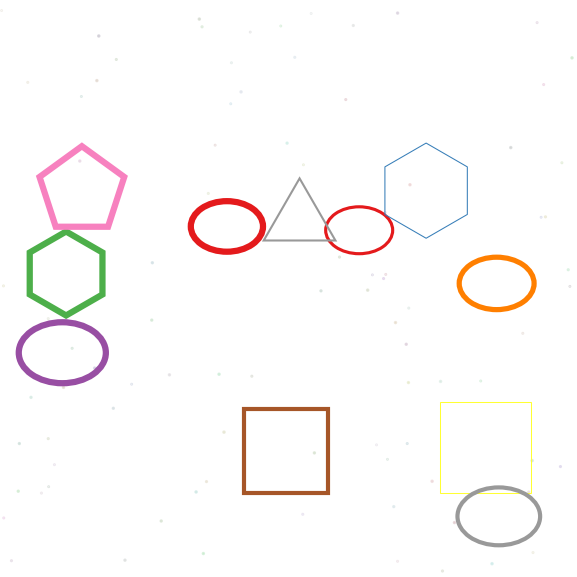[{"shape": "oval", "thickness": 1.5, "radius": 0.29, "center": [0.622, 0.6]}, {"shape": "oval", "thickness": 3, "radius": 0.31, "center": [0.393, 0.607]}, {"shape": "hexagon", "thickness": 0.5, "radius": 0.41, "center": [0.738, 0.669]}, {"shape": "hexagon", "thickness": 3, "radius": 0.36, "center": [0.114, 0.526]}, {"shape": "oval", "thickness": 3, "radius": 0.38, "center": [0.108, 0.388]}, {"shape": "oval", "thickness": 2.5, "radius": 0.32, "center": [0.86, 0.508]}, {"shape": "square", "thickness": 0.5, "radius": 0.39, "center": [0.84, 0.224]}, {"shape": "square", "thickness": 2, "radius": 0.37, "center": [0.495, 0.219]}, {"shape": "pentagon", "thickness": 3, "radius": 0.39, "center": [0.142, 0.669]}, {"shape": "oval", "thickness": 2, "radius": 0.36, "center": [0.864, 0.105]}, {"shape": "triangle", "thickness": 1, "radius": 0.36, "center": [0.519, 0.619]}]